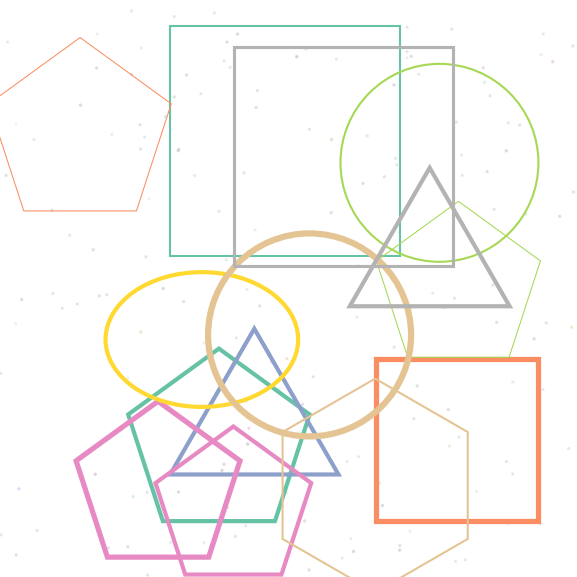[{"shape": "pentagon", "thickness": 2, "radius": 0.83, "center": [0.379, 0.23]}, {"shape": "square", "thickness": 1, "radius": 1.0, "center": [0.493, 0.755]}, {"shape": "square", "thickness": 2.5, "radius": 0.7, "center": [0.791, 0.237]}, {"shape": "pentagon", "thickness": 0.5, "radius": 0.83, "center": [0.139, 0.768]}, {"shape": "triangle", "thickness": 2, "radius": 0.84, "center": [0.44, 0.262]}, {"shape": "pentagon", "thickness": 2, "radius": 0.71, "center": [0.404, 0.119]}, {"shape": "pentagon", "thickness": 2.5, "radius": 0.75, "center": [0.274, 0.155]}, {"shape": "pentagon", "thickness": 0.5, "radius": 0.75, "center": [0.794, 0.501]}, {"shape": "circle", "thickness": 1, "radius": 0.86, "center": [0.761, 0.717]}, {"shape": "oval", "thickness": 2, "radius": 0.83, "center": [0.35, 0.411]}, {"shape": "hexagon", "thickness": 1, "radius": 0.93, "center": [0.65, 0.158]}, {"shape": "circle", "thickness": 3, "radius": 0.88, "center": [0.536, 0.419]}, {"shape": "triangle", "thickness": 2, "radius": 0.8, "center": [0.744, 0.549]}, {"shape": "square", "thickness": 1.5, "radius": 0.95, "center": [0.595, 0.728]}]